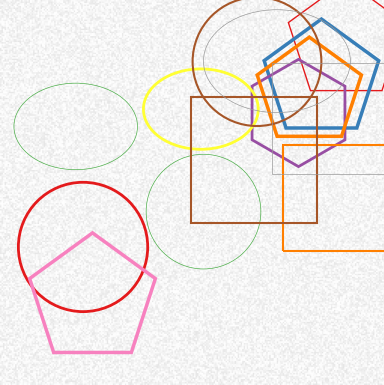[{"shape": "pentagon", "thickness": 1, "radius": 0.79, "center": [0.899, 0.893]}, {"shape": "circle", "thickness": 2, "radius": 0.84, "center": [0.216, 0.359]}, {"shape": "pentagon", "thickness": 2.5, "radius": 0.78, "center": [0.835, 0.794]}, {"shape": "circle", "thickness": 0.5, "radius": 0.74, "center": [0.529, 0.45]}, {"shape": "oval", "thickness": 0.5, "radius": 0.8, "center": [0.197, 0.672]}, {"shape": "hexagon", "thickness": 2, "radius": 0.7, "center": [0.775, 0.707]}, {"shape": "square", "thickness": 1.5, "radius": 0.69, "center": [0.872, 0.486]}, {"shape": "pentagon", "thickness": 2.5, "radius": 0.71, "center": [0.803, 0.761]}, {"shape": "oval", "thickness": 2, "radius": 0.75, "center": [0.522, 0.717]}, {"shape": "circle", "thickness": 1.5, "radius": 0.84, "center": [0.668, 0.84]}, {"shape": "square", "thickness": 1.5, "radius": 0.82, "center": [0.66, 0.585]}, {"shape": "pentagon", "thickness": 2.5, "radius": 0.86, "center": [0.24, 0.223]}, {"shape": "oval", "thickness": 0.5, "radius": 0.95, "center": [0.719, 0.841]}, {"shape": "square", "thickness": 0.5, "radius": 0.72, "center": [0.852, 0.693]}]